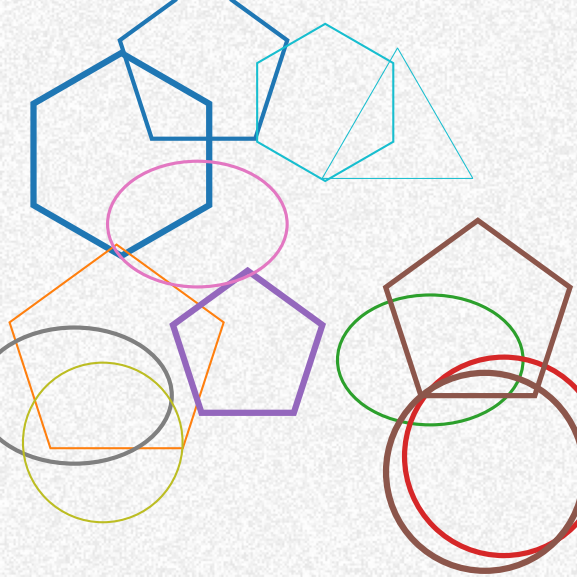[{"shape": "pentagon", "thickness": 2, "radius": 0.76, "center": [0.352, 0.882]}, {"shape": "hexagon", "thickness": 3, "radius": 0.88, "center": [0.21, 0.732]}, {"shape": "pentagon", "thickness": 1, "radius": 0.97, "center": [0.202, 0.381]}, {"shape": "oval", "thickness": 1.5, "radius": 0.8, "center": [0.745, 0.376]}, {"shape": "circle", "thickness": 2.5, "radius": 0.86, "center": [0.872, 0.209]}, {"shape": "pentagon", "thickness": 3, "radius": 0.68, "center": [0.429, 0.394]}, {"shape": "pentagon", "thickness": 2.5, "radius": 0.84, "center": [0.827, 0.45]}, {"shape": "circle", "thickness": 3, "radius": 0.86, "center": [0.84, 0.182]}, {"shape": "oval", "thickness": 1.5, "radius": 0.78, "center": [0.342, 0.611]}, {"shape": "oval", "thickness": 2, "radius": 0.84, "center": [0.129, 0.314]}, {"shape": "circle", "thickness": 1, "radius": 0.69, "center": [0.178, 0.233]}, {"shape": "triangle", "thickness": 0.5, "radius": 0.75, "center": [0.688, 0.765]}, {"shape": "hexagon", "thickness": 1, "radius": 0.68, "center": [0.563, 0.822]}]